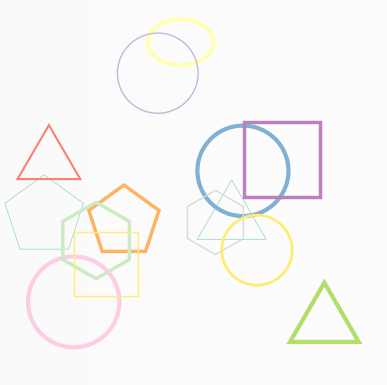[{"shape": "pentagon", "thickness": 0.5, "radius": 0.53, "center": [0.114, 0.439]}, {"shape": "triangle", "thickness": 0.5, "radius": 0.51, "center": [0.598, 0.43]}, {"shape": "oval", "thickness": 3, "radius": 0.43, "center": [0.466, 0.89]}, {"shape": "circle", "thickness": 1, "radius": 0.52, "center": [0.407, 0.81]}, {"shape": "triangle", "thickness": 1.5, "radius": 0.47, "center": [0.126, 0.582]}, {"shape": "circle", "thickness": 3, "radius": 0.59, "center": [0.627, 0.556]}, {"shape": "pentagon", "thickness": 2.5, "radius": 0.48, "center": [0.32, 0.424]}, {"shape": "triangle", "thickness": 3, "radius": 0.51, "center": [0.837, 0.163]}, {"shape": "circle", "thickness": 3, "radius": 0.59, "center": [0.19, 0.216]}, {"shape": "hexagon", "thickness": 1, "radius": 0.42, "center": [0.556, 0.422]}, {"shape": "square", "thickness": 2.5, "radius": 0.49, "center": [0.728, 0.585]}, {"shape": "hexagon", "thickness": 2.5, "radius": 0.5, "center": [0.248, 0.375]}, {"shape": "circle", "thickness": 2, "radius": 0.45, "center": [0.663, 0.35]}, {"shape": "square", "thickness": 1, "radius": 0.41, "center": [0.274, 0.314]}]